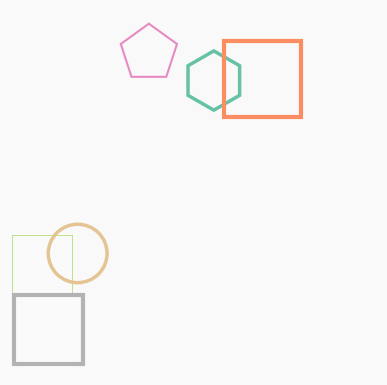[{"shape": "hexagon", "thickness": 2.5, "radius": 0.38, "center": [0.552, 0.791]}, {"shape": "square", "thickness": 3, "radius": 0.5, "center": [0.678, 0.795]}, {"shape": "pentagon", "thickness": 1.5, "radius": 0.38, "center": [0.384, 0.862]}, {"shape": "square", "thickness": 0.5, "radius": 0.39, "center": [0.108, 0.312]}, {"shape": "circle", "thickness": 2.5, "radius": 0.38, "center": [0.2, 0.342]}, {"shape": "square", "thickness": 3, "radius": 0.45, "center": [0.125, 0.144]}]